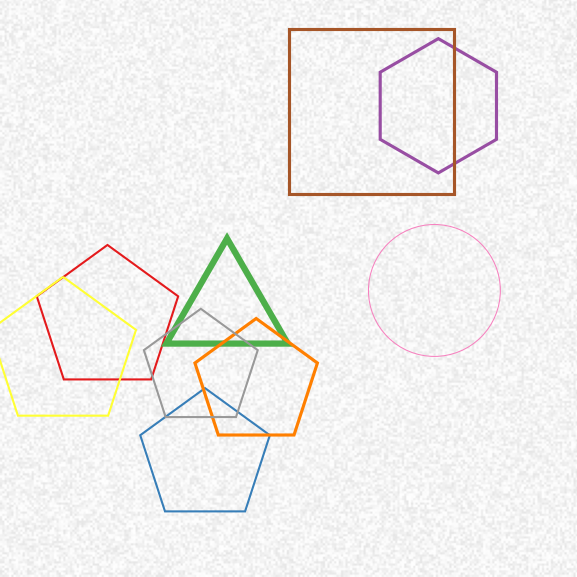[{"shape": "pentagon", "thickness": 1, "radius": 0.64, "center": [0.186, 0.446]}, {"shape": "pentagon", "thickness": 1, "radius": 0.59, "center": [0.355, 0.209]}, {"shape": "triangle", "thickness": 3, "radius": 0.61, "center": [0.393, 0.465]}, {"shape": "hexagon", "thickness": 1.5, "radius": 0.58, "center": [0.759, 0.816]}, {"shape": "pentagon", "thickness": 1.5, "radius": 0.56, "center": [0.444, 0.336]}, {"shape": "pentagon", "thickness": 1, "radius": 0.66, "center": [0.109, 0.387]}, {"shape": "square", "thickness": 1.5, "radius": 0.72, "center": [0.643, 0.806]}, {"shape": "circle", "thickness": 0.5, "radius": 0.57, "center": [0.752, 0.496]}, {"shape": "pentagon", "thickness": 1, "radius": 0.52, "center": [0.348, 0.361]}]